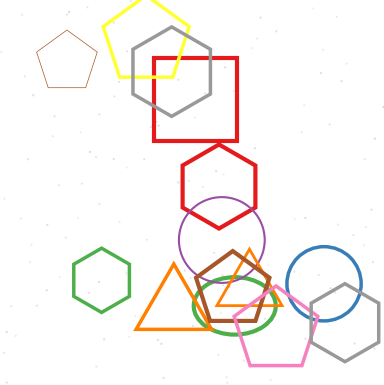[{"shape": "hexagon", "thickness": 3, "radius": 0.55, "center": [0.569, 0.516]}, {"shape": "square", "thickness": 3, "radius": 0.54, "center": [0.508, 0.742]}, {"shape": "circle", "thickness": 2.5, "radius": 0.48, "center": [0.842, 0.263]}, {"shape": "oval", "thickness": 3, "radius": 0.53, "center": [0.61, 0.205]}, {"shape": "hexagon", "thickness": 2.5, "radius": 0.42, "center": [0.264, 0.272]}, {"shape": "circle", "thickness": 1.5, "radius": 0.56, "center": [0.576, 0.377]}, {"shape": "triangle", "thickness": 2.5, "radius": 0.57, "center": [0.452, 0.201]}, {"shape": "triangle", "thickness": 2, "radius": 0.49, "center": [0.648, 0.255]}, {"shape": "pentagon", "thickness": 2.5, "radius": 0.59, "center": [0.38, 0.895]}, {"shape": "pentagon", "thickness": 3, "radius": 0.5, "center": [0.605, 0.248]}, {"shape": "pentagon", "thickness": 0.5, "radius": 0.41, "center": [0.174, 0.839]}, {"shape": "pentagon", "thickness": 2.5, "radius": 0.57, "center": [0.717, 0.143]}, {"shape": "hexagon", "thickness": 2.5, "radius": 0.58, "center": [0.446, 0.814]}, {"shape": "hexagon", "thickness": 2.5, "radius": 0.51, "center": [0.896, 0.162]}]